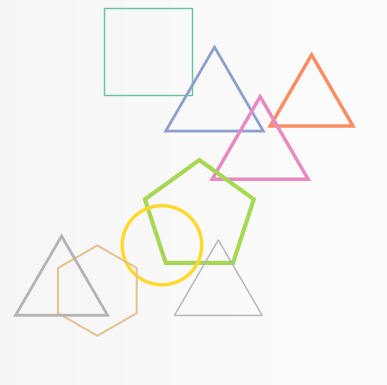[{"shape": "square", "thickness": 1, "radius": 0.57, "center": [0.382, 0.867]}, {"shape": "triangle", "thickness": 2.5, "radius": 0.62, "center": [0.804, 0.734]}, {"shape": "triangle", "thickness": 2, "radius": 0.73, "center": [0.554, 0.732]}, {"shape": "triangle", "thickness": 2.5, "radius": 0.71, "center": [0.671, 0.606]}, {"shape": "pentagon", "thickness": 3, "radius": 0.74, "center": [0.515, 0.437]}, {"shape": "circle", "thickness": 2.5, "radius": 0.51, "center": [0.418, 0.363]}, {"shape": "hexagon", "thickness": 1.5, "radius": 0.59, "center": [0.251, 0.245]}, {"shape": "triangle", "thickness": 2, "radius": 0.69, "center": [0.159, 0.25]}, {"shape": "triangle", "thickness": 1, "radius": 0.65, "center": [0.563, 0.246]}]